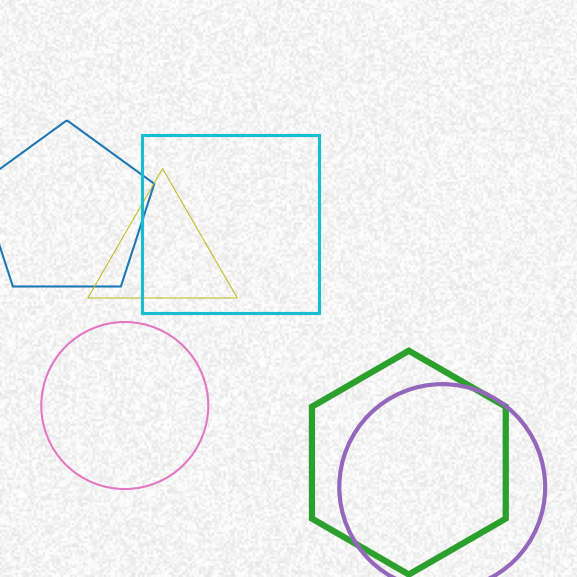[{"shape": "pentagon", "thickness": 1, "radius": 0.8, "center": [0.116, 0.632]}, {"shape": "hexagon", "thickness": 3, "radius": 0.97, "center": [0.708, 0.198]}, {"shape": "circle", "thickness": 2, "radius": 0.89, "center": [0.766, 0.156]}, {"shape": "circle", "thickness": 1, "radius": 0.72, "center": [0.216, 0.297]}, {"shape": "triangle", "thickness": 0.5, "radius": 0.75, "center": [0.281, 0.558]}, {"shape": "square", "thickness": 1.5, "radius": 0.77, "center": [0.399, 0.611]}]